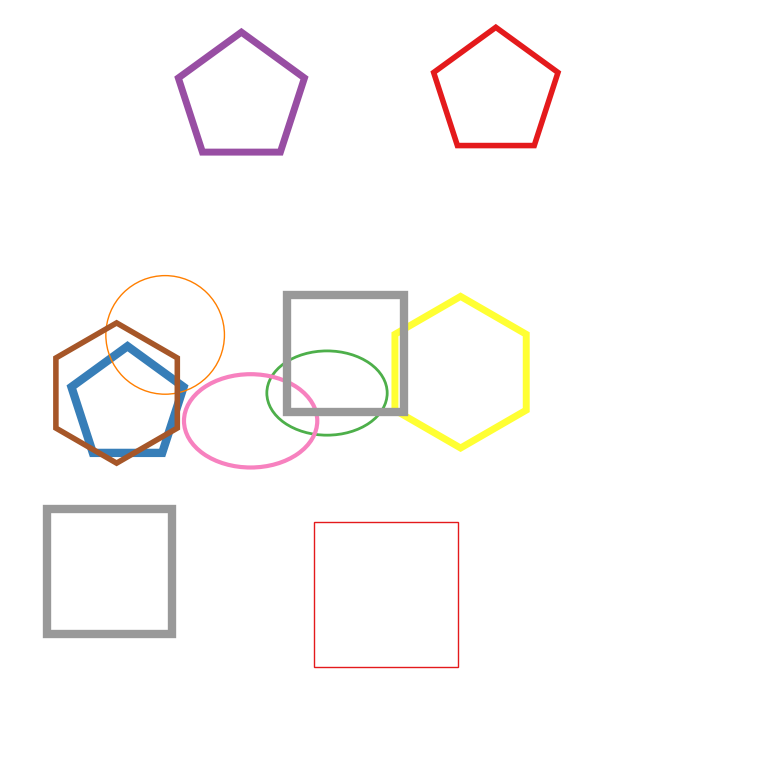[{"shape": "square", "thickness": 0.5, "radius": 0.47, "center": [0.501, 0.228]}, {"shape": "pentagon", "thickness": 2, "radius": 0.42, "center": [0.644, 0.88]}, {"shape": "pentagon", "thickness": 3, "radius": 0.38, "center": [0.166, 0.474]}, {"shape": "oval", "thickness": 1, "radius": 0.39, "center": [0.425, 0.49]}, {"shape": "pentagon", "thickness": 2.5, "radius": 0.43, "center": [0.314, 0.872]}, {"shape": "circle", "thickness": 0.5, "radius": 0.39, "center": [0.214, 0.565]}, {"shape": "hexagon", "thickness": 2.5, "radius": 0.49, "center": [0.598, 0.517]}, {"shape": "hexagon", "thickness": 2, "radius": 0.46, "center": [0.151, 0.49]}, {"shape": "oval", "thickness": 1.5, "radius": 0.43, "center": [0.325, 0.453]}, {"shape": "square", "thickness": 3, "radius": 0.38, "center": [0.448, 0.541]}, {"shape": "square", "thickness": 3, "radius": 0.41, "center": [0.142, 0.257]}]